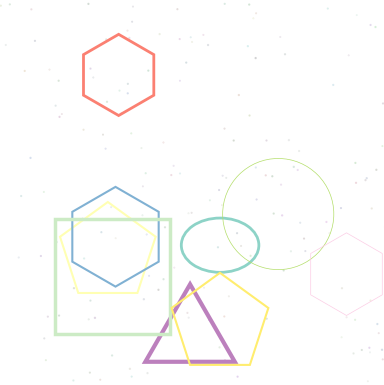[{"shape": "oval", "thickness": 2, "radius": 0.5, "center": [0.572, 0.363]}, {"shape": "pentagon", "thickness": 1.5, "radius": 0.65, "center": [0.28, 0.345]}, {"shape": "hexagon", "thickness": 2, "radius": 0.53, "center": [0.308, 0.805]}, {"shape": "hexagon", "thickness": 1.5, "radius": 0.65, "center": [0.3, 0.385]}, {"shape": "circle", "thickness": 0.5, "radius": 0.72, "center": [0.723, 0.444]}, {"shape": "hexagon", "thickness": 0.5, "radius": 0.54, "center": [0.9, 0.288]}, {"shape": "triangle", "thickness": 3, "radius": 0.67, "center": [0.494, 0.127]}, {"shape": "square", "thickness": 2.5, "radius": 0.75, "center": [0.291, 0.281]}, {"shape": "pentagon", "thickness": 1.5, "radius": 0.66, "center": [0.571, 0.159]}]